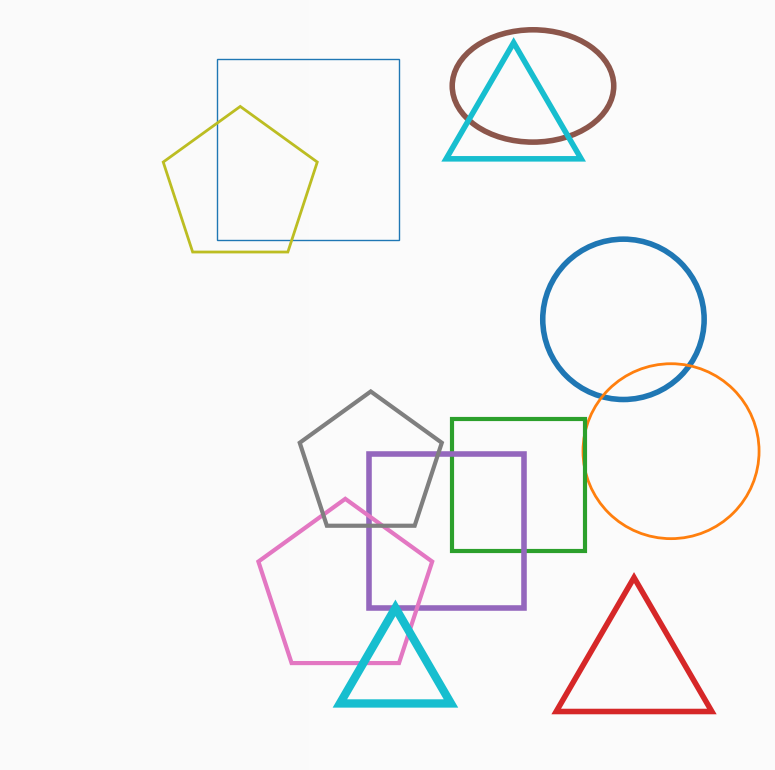[{"shape": "circle", "thickness": 2, "radius": 0.52, "center": [0.804, 0.585]}, {"shape": "square", "thickness": 0.5, "radius": 0.59, "center": [0.397, 0.806]}, {"shape": "circle", "thickness": 1, "radius": 0.57, "center": [0.866, 0.414]}, {"shape": "square", "thickness": 1.5, "radius": 0.43, "center": [0.669, 0.37]}, {"shape": "triangle", "thickness": 2, "radius": 0.58, "center": [0.818, 0.134]}, {"shape": "square", "thickness": 2, "radius": 0.5, "center": [0.576, 0.31]}, {"shape": "oval", "thickness": 2, "radius": 0.52, "center": [0.688, 0.888]}, {"shape": "pentagon", "thickness": 1.5, "radius": 0.59, "center": [0.446, 0.234]}, {"shape": "pentagon", "thickness": 1.5, "radius": 0.48, "center": [0.478, 0.395]}, {"shape": "pentagon", "thickness": 1, "radius": 0.52, "center": [0.31, 0.757]}, {"shape": "triangle", "thickness": 3, "radius": 0.41, "center": [0.51, 0.128]}, {"shape": "triangle", "thickness": 2, "radius": 0.5, "center": [0.663, 0.844]}]